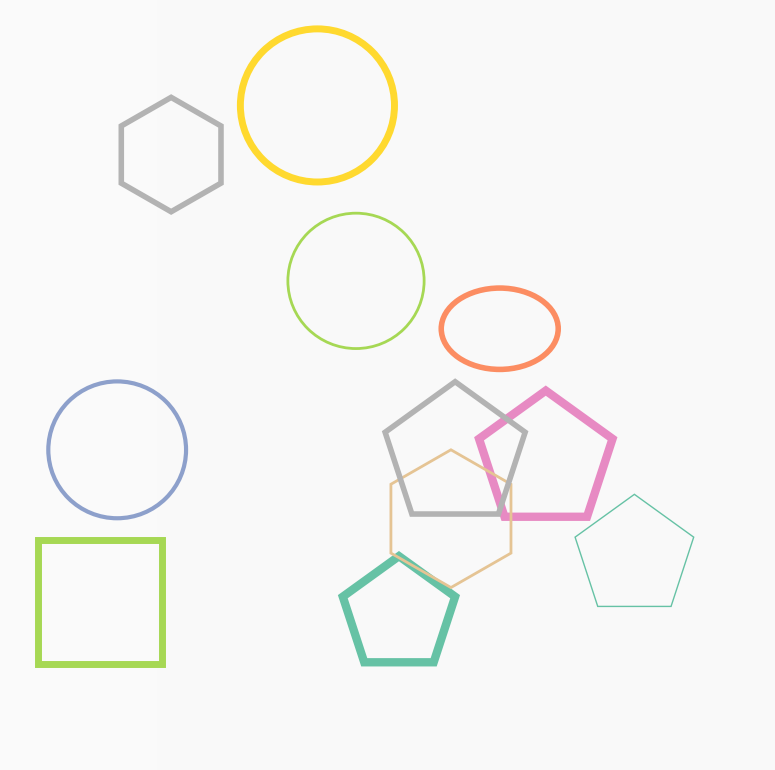[{"shape": "pentagon", "thickness": 3, "radius": 0.38, "center": [0.515, 0.202]}, {"shape": "pentagon", "thickness": 0.5, "radius": 0.4, "center": [0.819, 0.278]}, {"shape": "oval", "thickness": 2, "radius": 0.38, "center": [0.645, 0.573]}, {"shape": "circle", "thickness": 1.5, "radius": 0.44, "center": [0.151, 0.416]}, {"shape": "pentagon", "thickness": 3, "radius": 0.45, "center": [0.704, 0.402]}, {"shape": "square", "thickness": 2.5, "radius": 0.4, "center": [0.129, 0.218]}, {"shape": "circle", "thickness": 1, "radius": 0.44, "center": [0.459, 0.635]}, {"shape": "circle", "thickness": 2.5, "radius": 0.5, "center": [0.41, 0.863]}, {"shape": "hexagon", "thickness": 1, "radius": 0.45, "center": [0.582, 0.326]}, {"shape": "pentagon", "thickness": 2, "radius": 0.47, "center": [0.587, 0.409]}, {"shape": "hexagon", "thickness": 2, "radius": 0.37, "center": [0.221, 0.799]}]